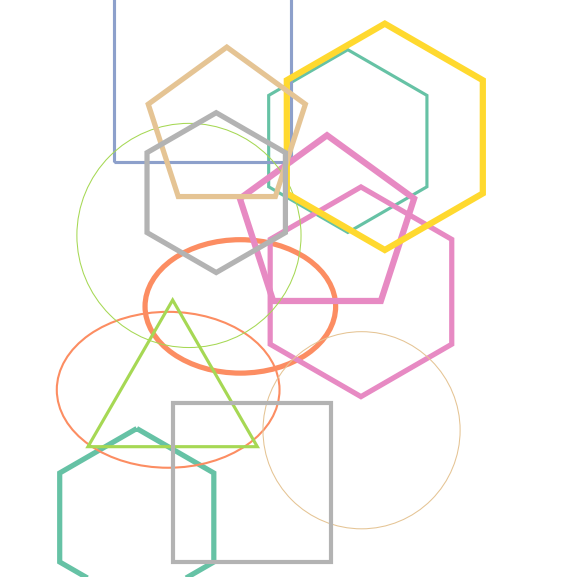[{"shape": "hexagon", "thickness": 2.5, "radius": 0.77, "center": [0.237, 0.103]}, {"shape": "hexagon", "thickness": 1.5, "radius": 0.79, "center": [0.602, 0.755]}, {"shape": "oval", "thickness": 1, "radius": 0.96, "center": [0.291, 0.324]}, {"shape": "oval", "thickness": 2.5, "radius": 0.83, "center": [0.416, 0.469]}, {"shape": "square", "thickness": 1.5, "radius": 0.77, "center": [0.351, 0.871]}, {"shape": "pentagon", "thickness": 3, "radius": 0.79, "center": [0.566, 0.606]}, {"shape": "hexagon", "thickness": 2.5, "radius": 0.91, "center": [0.625, 0.494]}, {"shape": "triangle", "thickness": 1.5, "radius": 0.85, "center": [0.299, 0.31]}, {"shape": "circle", "thickness": 0.5, "radius": 0.97, "center": [0.327, 0.591]}, {"shape": "hexagon", "thickness": 3, "radius": 0.98, "center": [0.666, 0.762]}, {"shape": "circle", "thickness": 0.5, "radius": 0.85, "center": [0.626, 0.254]}, {"shape": "pentagon", "thickness": 2.5, "radius": 0.72, "center": [0.393, 0.775]}, {"shape": "hexagon", "thickness": 2.5, "radius": 0.69, "center": [0.374, 0.666]}, {"shape": "square", "thickness": 2, "radius": 0.69, "center": [0.436, 0.164]}]